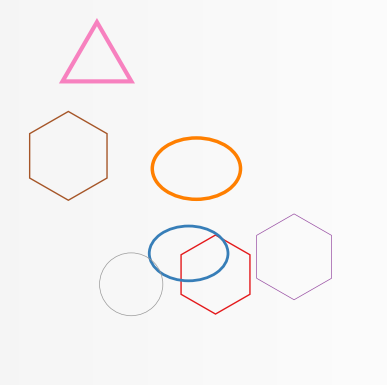[{"shape": "hexagon", "thickness": 1, "radius": 0.51, "center": [0.556, 0.287]}, {"shape": "oval", "thickness": 2, "radius": 0.51, "center": [0.487, 0.342]}, {"shape": "hexagon", "thickness": 0.5, "radius": 0.56, "center": [0.759, 0.333]}, {"shape": "oval", "thickness": 2.5, "radius": 0.57, "center": [0.507, 0.562]}, {"shape": "hexagon", "thickness": 1, "radius": 0.58, "center": [0.176, 0.595]}, {"shape": "triangle", "thickness": 3, "radius": 0.51, "center": [0.25, 0.84]}, {"shape": "circle", "thickness": 0.5, "radius": 0.41, "center": [0.339, 0.262]}]